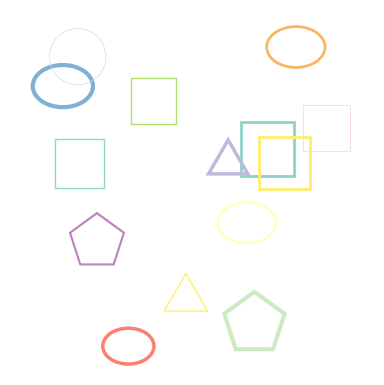[{"shape": "square", "thickness": 1, "radius": 0.32, "center": [0.207, 0.576]}, {"shape": "square", "thickness": 2, "radius": 0.35, "center": [0.695, 0.612]}, {"shape": "oval", "thickness": 1.5, "radius": 0.38, "center": [0.641, 0.421]}, {"shape": "triangle", "thickness": 2.5, "radius": 0.29, "center": [0.593, 0.578]}, {"shape": "oval", "thickness": 2.5, "radius": 0.33, "center": [0.333, 0.101]}, {"shape": "oval", "thickness": 3, "radius": 0.39, "center": [0.163, 0.776]}, {"shape": "oval", "thickness": 2, "radius": 0.38, "center": [0.769, 0.878]}, {"shape": "square", "thickness": 1, "radius": 0.3, "center": [0.399, 0.738]}, {"shape": "square", "thickness": 0.5, "radius": 0.3, "center": [0.848, 0.667]}, {"shape": "circle", "thickness": 0.5, "radius": 0.37, "center": [0.202, 0.853]}, {"shape": "pentagon", "thickness": 1.5, "radius": 0.37, "center": [0.252, 0.373]}, {"shape": "pentagon", "thickness": 3, "radius": 0.41, "center": [0.661, 0.16]}, {"shape": "triangle", "thickness": 1, "radius": 0.33, "center": [0.483, 0.225]}, {"shape": "square", "thickness": 2, "radius": 0.33, "center": [0.739, 0.576]}]